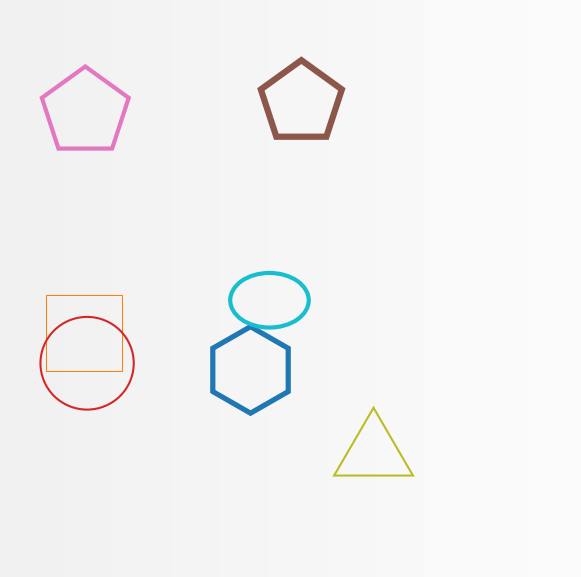[{"shape": "hexagon", "thickness": 2.5, "radius": 0.37, "center": [0.431, 0.359]}, {"shape": "square", "thickness": 0.5, "radius": 0.33, "center": [0.145, 0.422]}, {"shape": "circle", "thickness": 1, "radius": 0.4, "center": [0.15, 0.37]}, {"shape": "pentagon", "thickness": 3, "radius": 0.37, "center": [0.518, 0.822]}, {"shape": "pentagon", "thickness": 2, "radius": 0.39, "center": [0.147, 0.805]}, {"shape": "triangle", "thickness": 1, "radius": 0.39, "center": [0.643, 0.215]}, {"shape": "oval", "thickness": 2, "radius": 0.34, "center": [0.464, 0.479]}]